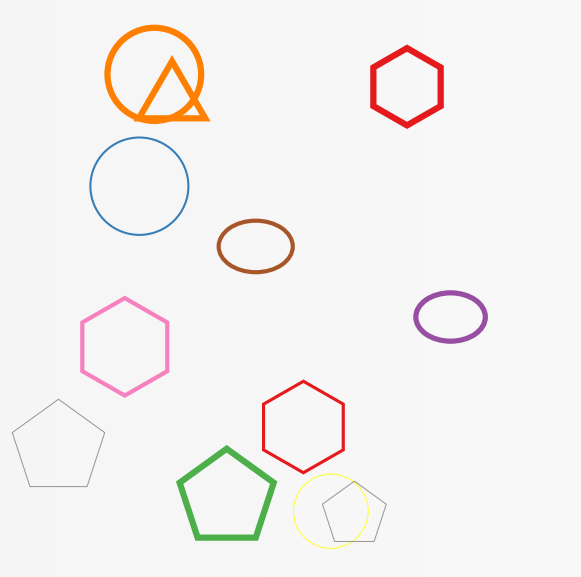[{"shape": "hexagon", "thickness": 1.5, "radius": 0.4, "center": [0.522, 0.26]}, {"shape": "hexagon", "thickness": 3, "radius": 0.33, "center": [0.7, 0.849]}, {"shape": "circle", "thickness": 1, "radius": 0.42, "center": [0.24, 0.677]}, {"shape": "pentagon", "thickness": 3, "radius": 0.43, "center": [0.39, 0.137]}, {"shape": "oval", "thickness": 2.5, "radius": 0.3, "center": [0.775, 0.45]}, {"shape": "triangle", "thickness": 3, "radius": 0.33, "center": [0.296, 0.827]}, {"shape": "circle", "thickness": 3, "radius": 0.4, "center": [0.266, 0.87]}, {"shape": "circle", "thickness": 0.5, "radius": 0.32, "center": [0.569, 0.114]}, {"shape": "oval", "thickness": 2, "radius": 0.32, "center": [0.44, 0.572]}, {"shape": "hexagon", "thickness": 2, "radius": 0.42, "center": [0.215, 0.399]}, {"shape": "pentagon", "thickness": 0.5, "radius": 0.42, "center": [0.101, 0.224]}, {"shape": "pentagon", "thickness": 0.5, "radius": 0.29, "center": [0.61, 0.108]}]